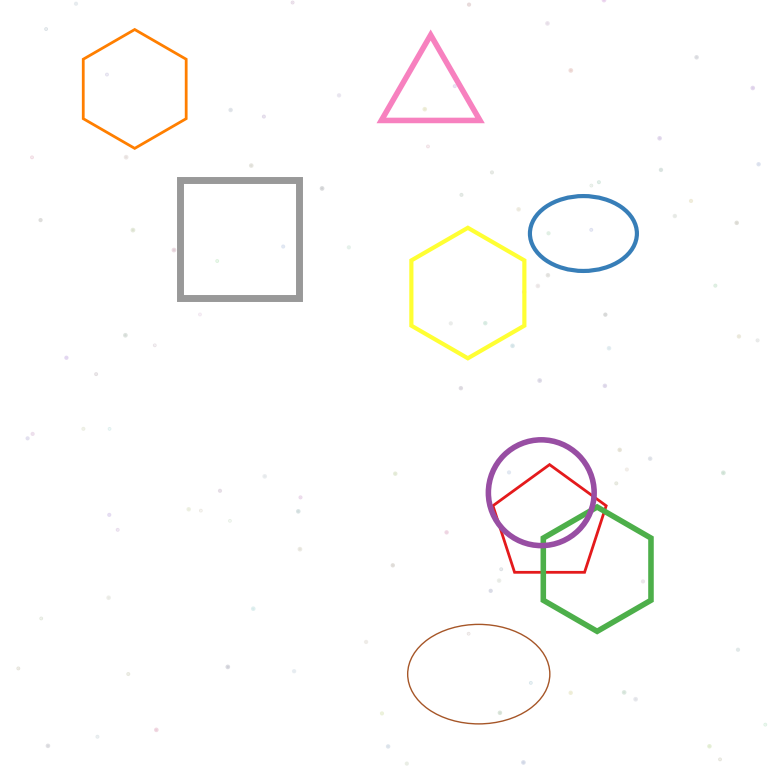[{"shape": "pentagon", "thickness": 1, "radius": 0.39, "center": [0.714, 0.319]}, {"shape": "oval", "thickness": 1.5, "radius": 0.35, "center": [0.758, 0.697]}, {"shape": "hexagon", "thickness": 2, "radius": 0.4, "center": [0.776, 0.261]}, {"shape": "circle", "thickness": 2, "radius": 0.34, "center": [0.703, 0.36]}, {"shape": "hexagon", "thickness": 1, "radius": 0.39, "center": [0.175, 0.884]}, {"shape": "hexagon", "thickness": 1.5, "radius": 0.42, "center": [0.608, 0.619]}, {"shape": "oval", "thickness": 0.5, "radius": 0.46, "center": [0.622, 0.124]}, {"shape": "triangle", "thickness": 2, "radius": 0.37, "center": [0.559, 0.881]}, {"shape": "square", "thickness": 2.5, "radius": 0.39, "center": [0.311, 0.69]}]